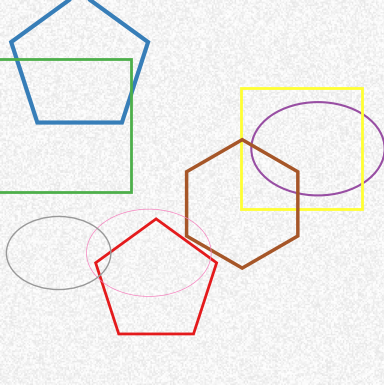[{"shape": "pentagon", "thickness": 2, "radius": 0.83, "center": [0.406, 0.266]}, {"shape": "pentagon", "thickness": 3, "radius": 0.93, "center": [0.207, 0.833]}, {"shape": "square", "thickness": 2, "radius": 0.86, "center": [0.167, 0.674]}, {"shape": "oval", "thickness": 1.5, "radius": 0.87, "center": [0.826, 0.614]}, {"shape": "square", "thickness": 2, "radius": 0.78, "center": [0.784, 0.615]}, {"shape": "hexagon", "thickness": 2.5, "radius": 0.83, "center": [0.629, 0.47]}, {"shape": "oval", "thickness": 0.5, "radius": 0.81, "center": [0.387, 0.343]}, {"shape": "oval", "thickness": 1, "radius": 0.68, "center": [0.152, 0.343]}]